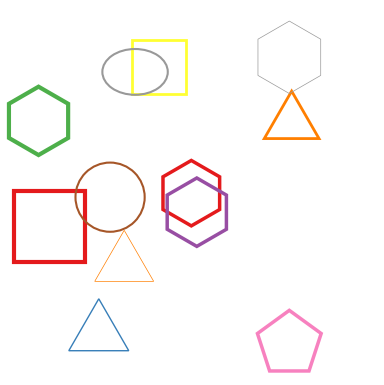[{"shape": "square", "thickness": 3, "radius": 0.46, "center": [0.129, 0.412]}, {"shape": "hexagon", "thickness": 2.5, "radius": 0.42, "center": [0.497, 0.498]}, {"shape": "triangle", "thickness": 1, "radius": 0.45, "center": [0.257, 0.134]}, {"shape": "hexagon", "thickness": 3, "radius": 0.44, "center": [0.1, 0.686]}, {"shape": "hexagon", "thickness": 2.5, "radius": 0.44, "center": [0.511, 0.449]}, {"shape": "triangle", "thickness": 2, "radius": 0.41, "center": [0.758, 0.681]}, {"shape": "triangle", "thickness": 0.5, "radius": 0.44, "center": [0.323, 0.313]}, {"shape": "square", "thickness": 2, "radius": 0.35, "center": [0.413, 0.827]}, {"shape": "circle", "thickness": 1.5, "radius": 0.45, "center": [0.286, 0.488]}, {"shape": "pentagon", "thickness": 2.5, "radius": 0.44, "center": [0.751, 0.107]}, {"shape": "hexagon", "thickness": 0.5, "radius": 0.47, "center": [0.752, 0.851]}, {"shape": "oval", "thickness": 1.5, "radius": 0.42, "center": [0.351, 0.813]}]